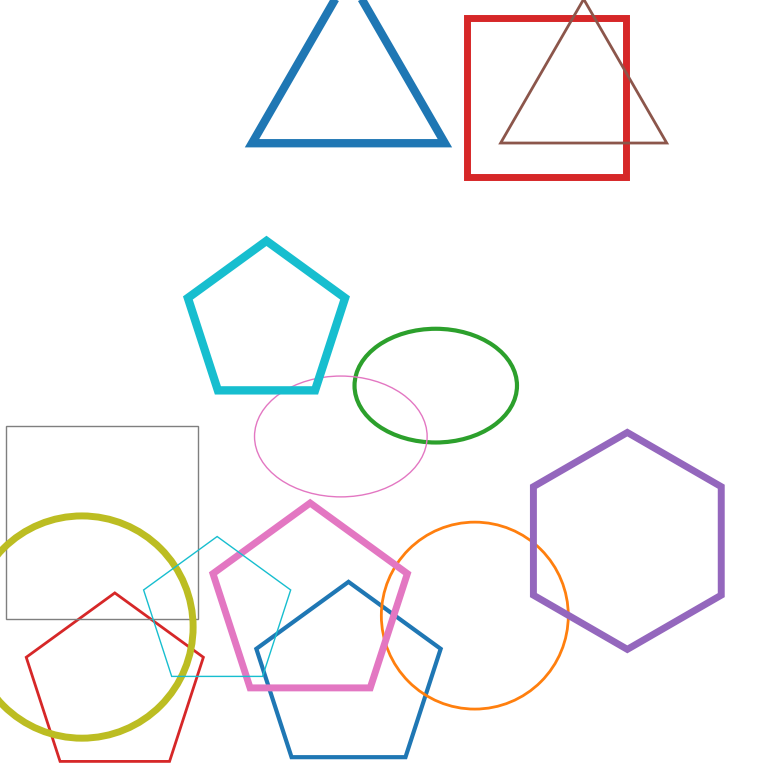[{"shape": "pentagon", "thickness": 1.5, "radius": 0.63, "center": [0.453, 0.118]}, {"shape": "triangle", "thickness": 3, "radius": 0.72, "center": [0.453, 0.886]}, {"shape": "circle", "thickness": 1, "radius": 0.61, "center": [0.617, 0.201]}, {"shape": "oval", "thickness": 1.5, "radius": 0.53, "center": [0.566, 0.499]}, {"shape": "pentagon", "thickness": 1, "radius": 0.6, "center": [0.149, 0.109]}, {"shape": "square", "thickness": 2.5, "radius": 0.52, "center": [0.71, 0.873]}, {"shape": "hexagon", "thickness": 2.5, "radius": 0.7, "center": [0.815, 0.298]}, {"shape": "triangle", "thickness": 1, "radius": 0.62, "center": [0.758, 0.877]}, {"shape": "oval", "thickness": 0.5, "radius": 0.56, "center": [0.443, 0.433]}, {"shape": "pentagon", "thickness": 2.5, "radius": 0.66, "center": [0.403, 0.214]}, {"shape": "square", "thickness": 0.5, "radius": 0.63, "center": [0.133, 0.321]}, {"shape": "circle", "thickness": 2.5, "radius": 0.72, "center": [0.106, 0.186]}, {"shape": "pentagon", "thickness": 0.5, "radius": 0.5, "center": [0.282, 0.203]}, {"shape": "pentagon", "thickness": 3, "radius": 0.54, "center": [0.346, 0.58]}]